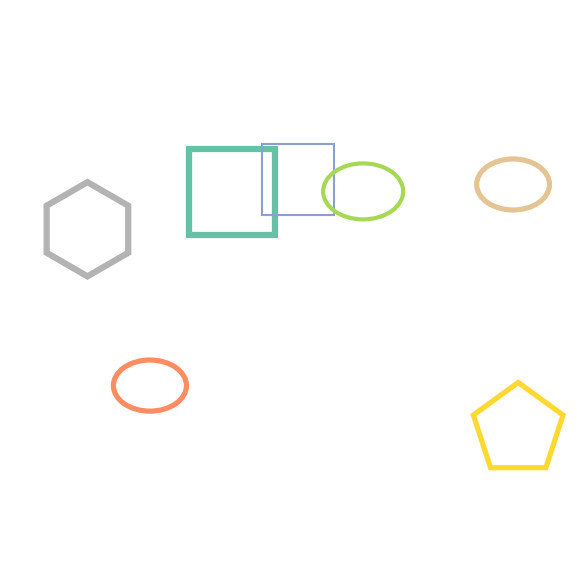[{"shape": "square", "thickness": 3, "radius": 0.37, "center": [0.401, 0.667]}, {"shape": "oval", "thickness": 2.5, "radius": 0.32, "center": [0.26, 0.331]}, {"shape": "square", "thickness": 1, "radius": 0.31, "center": [0.516, 0.688]}, {"shape": "oval", "thickness": 2, "radius": 0.35, "center": [0.629, 0.668]}, {"shape": "pentagon", "thickness": 2.5, "radius": 0.41, "center": [0.897, 0.255]}, {"shape": "oval", "thickness": 2.5, "radius": 0.32, "center": [0.888, 0.68]}, {"shape": "hexagon", "thickness": 3, "radius": 0.41, "center": [0.151, 0.602]}]